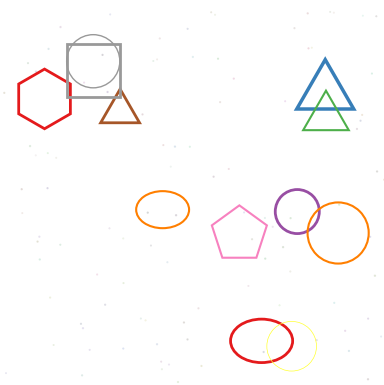[{"shape": "oval", "thickness": 2, "radius": 0.4, "center": [0.679, 0.115]}, {"shape": "hexagon", "thickness": 2, "radius": 0.39, "center": [0.116, 0.743]}, {"shape": "triangle", "thickness": 2.5, "radius": 0.43, "center": [0.845, 0.76]}, {"shape": "triangle", "thickness": 1.5, "radius": 0.34, "center": [0.847, 0.696]}, {"shape": "circle", "thickness": 2, "radius": 0.29, "center": [0.772, 0.45]}, {"shape": "oval", "thickness": 1.5, "radius": 0.34, "center": [0.422, 0.455]}, {"shape": "circle", "thickness": 1.5, "radius": 0.4, "center": [0.878, 0.395]}, {"shape": "circle", "thickness": 0.5, "radius": 0.32, "center": [0.758, 0.101]}, {"shape": "triangle", "thickness": 2, "radius": 0.29, "center": [0.312, 0.71]}, {"shape": "pentagon", "thickness": 1.5, "radius": 0.38, "center": [0.622, 0.391]}, {"shape": "square", "thickness": 2, "radius": 0.34, "center": [0.243, 0.816]}, {"shape": "circle", "thickness": 1, "radius": 0.35, "center": [0.242, 0.841]}]